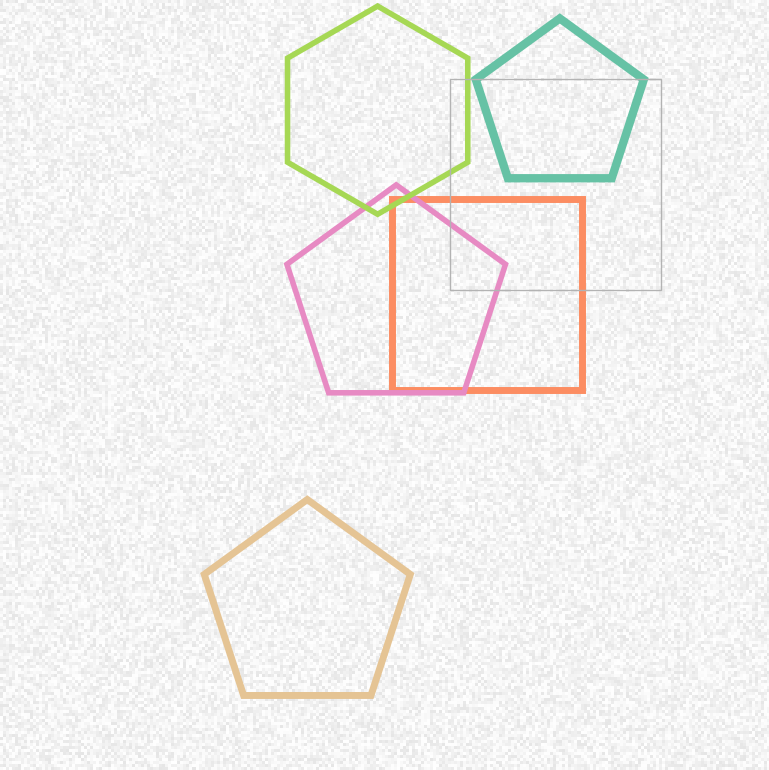[{"shape": "pentagon", "thickness": 3, "radius": 0.57, "center": [0.727, 0.861]}, {"shape": "square", "thickness": 2.5, "radius": 0.62, "center": [0.633, 0.618]}, {"shape": "pentagon", "thickness": 2, "radius": 0.75, "center": [0.515, 0.611]}, {"shape": "hexagon", "thickness": 2, "radius": 0.68, "center": [0.49, 0.857]}, {"shape": "pentagon", "thickness": 2.5, "radius": 0.7, "center": [0.399, 0.211]}, {"shape": "square", "thickness": 0.5, "radius": 0.69, "center": [0.722, 0.761]}]